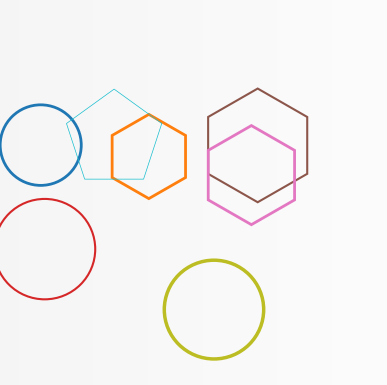[{"shape": "circle", "thickness": 2, "radius": 0.52, "center": [0.105, 0.623]}, {"shape": "hexagon", "thickness": 2, "radius": 0.55, "center": [0.384, 0.594]}, {"shape": "circle", "thickness": 1.5, "radius": 0.65, "center": [0.115, 0.353]}, {"shape": "hexagon", "thickness": 1.5, "radius": 0.74, "center": [0.665, 0.622]}, {"shape": "hexagon", "thickness": 2, "radius": 0.64, "center": [0.649, 0.545]}, {"shape": "circle", "thickness": 2.5, "radius": 0.64, "center": [0.552, 0.196]}, {"shape": "pentagon", "thickness": 0.5, "radius": 0.65, "center": [0.295, 0.639]}]